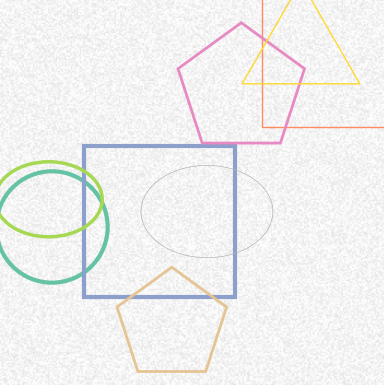[{"shape": "circle", "thickness": 3, "radius": 0.72, "center": [0.135, 0.41]}, {"shape": "square", "thickness": 1, "radius": 0.99, "center": [0.879, 0.868]}, {"shape": "square", "thickness": 3, "radius": 0.98, "center": [0.415, 0.425]}, {"shape": "pentagon", "thickness": 2, "radius": 0.86, "center": [0.627, 0.768]}, {"shape": "oval", "thickness": 2.5, "radius": 0.7, "center": [0.126, 0.482]}, {"shape": "triangle", "thickness": 1, "radius": 0.88, "center": [0.782, 0.871]}, {"shape": "pentagon", "thickness": 2, "radius": 0.75, "center": [0.446, 0.156]}, {"shape": "oval", "thickness": 0.5, "radius": 0.86, "center": [0.538, 0.45]}]